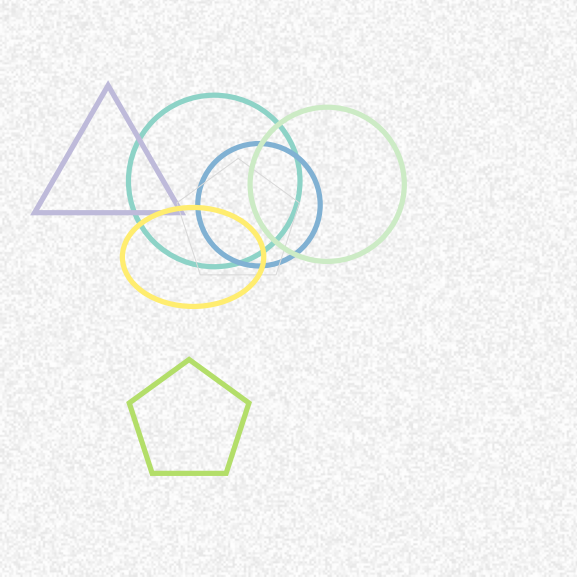[{"shape": "circle", "thickness": 2.5, "radius": 0.74, "center": [0.371, 0.686]}, {"shape": "triangle", "thickness": 2.5, "radius": 0.73, "center": [0.187, 0.704]}, {"shape": "circle", "thickness": 2.5, "radius": 0.53, "center": [0.448, 0.645]}, {"shape": "pentagon", "thickness": 2.5, "radius": 0.54, "center": [0.327, 0.268]}, {"shape": "pentagon", "thickness": 0.5, "radius": 0.56, "center": [0.412, 0.613]}, {"shape": "circle", "thickness": 2.5, "radius": 0.67, "center": [0.567, 0.68]}, {"shape": "oval", "thickness": 2.5, "radius": 0.61, "center": [0.334, 0.554]}]